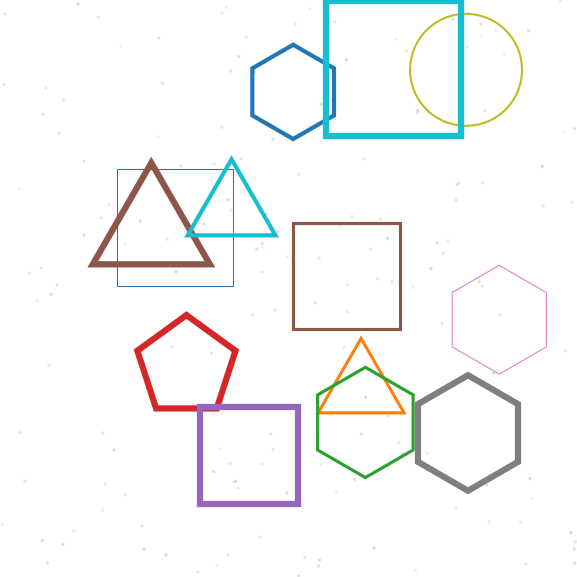[{"shape": "hexagon", "thickness": 2, "radius": 0.41, "center": [0.508, 0.84]}, {"shape": "square", "thickness": 0.5, "radius": 0.51, "center": [0.303, 0.605]}, {"shape": "triangle", "thickness": 1.5, "radius": 0.43, "center": [0.625, 0.327]}, {"shape": "hexagon", "thickness": 1.5, "radius": 0.48, "center": [0.633, 0.268]}, {"shape": "pentagon", "thickness": 3, "radius": 0.45, "center": [0.323, 0.364]}, {"shape": "square", "thickness": 3, "radius": 0.42, "center": [0.431, 0.21]}, {"shape": "square", "thickness": 1.5, "radius": 0.46, "center": [0.6, 0.521]}, {"shape": "triangle", "thickness": 3, "radius": 0.59, "center": [0.262, 0.6]}, {"shape": "hexagon", "thickness": 0.5, "radius": 0.47, "center": [0.865, 0.446]}, {"shape": "hexagon", "thickness": 3, "radius": 0.5, "center": [0.81, 0.249]}, {"shape": "circle", "thickness": 1, "radius": 0.48, "center": [0.807, 0.878]}, {"shape": "triangle", "thickness": 2, "radius": 0.44, "center": [0.401, 0.635]}, {"shape": "square", "thickness": 3, "radius": 0.58, "center": [0.681, 0.88]}]